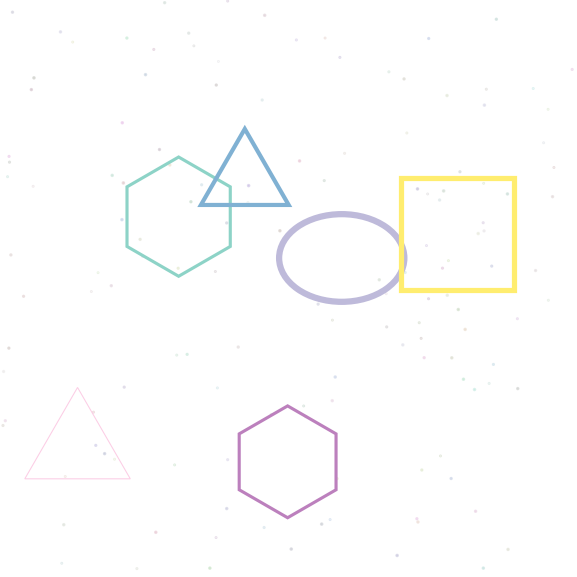[{"shape": "hexagon", "thickness": 1.5, "radius": 0.52, "center": [0.309, 0.624]}, {"shape": "oval", "thickness": 3, "radius": 0.54, "center": [0.592, 0.552]}, {"shape": "triangle", "thickness": 2, "radius": 0.44, "center": [0.424, 0.688]}, {"shape": "triangle", "thickness": 0.5, "radius": 0.53, "center": [0.134, 0.223]}, {"shape": "hexagon", "thickness": 1.5, "radius": 0.48, "center": [0.498, 0.199]}, {"shape": "square", "thickness": 2.5, "radius": 0.49, "center": [0.792, 0.593]}]